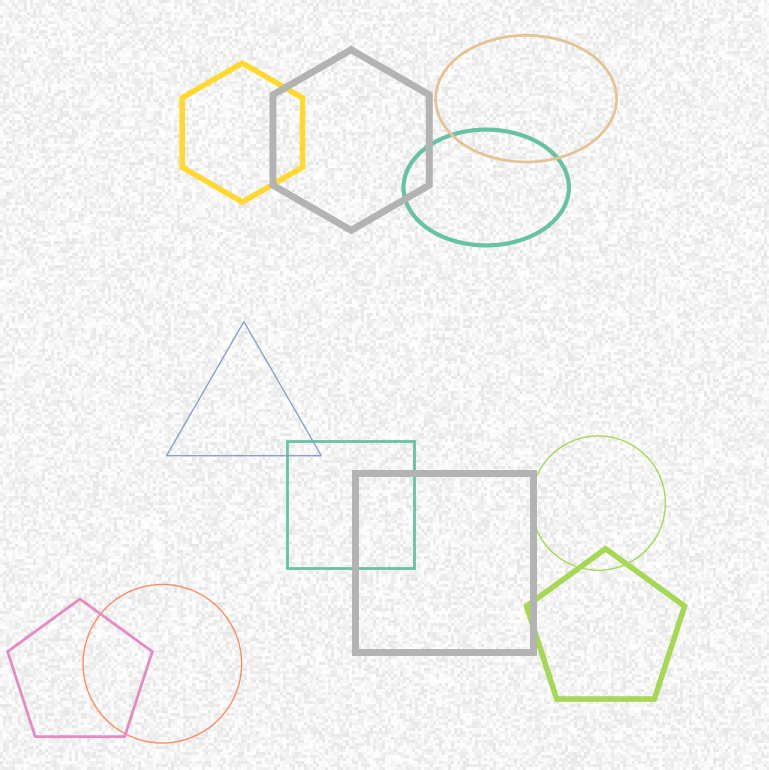[{"shape": "oval", "thickness": 1.5, "radius": 0.54, "center": [0.631, 0.756]}, {"shape": "square", "thickness": 1, "radius": 0.41, "center": [0.455, 0.345]}, {"shape": "circle", "thickness": 0.5, "radius": 0.51, "center": [0.211, 0.138]}, {"shape": "triangle", "thickness": 0.5, "radius": 0.58, "center": [0.317, 0.466]}, {"shape": "pentagon", "thickness": 1, "radius": 0.49, "center": [0.104, 0.123]}, {"shape": "pentagon", "thickness": 2, "radius": 0.54, "center": [0.786, 0.179]}, {"shape": "circle", "thickness": 0.5, "radius": 0.44, "center": [0.777, 0.347]}, {"shape": "hexagon", "thickness": 2, "radius": 0.45, "center": [0.315, 0.828]}, {"shape": "oval", "thickness": 1, "radius": 0.59, "center": [0.683, 0.872]}, {"shape": "hexagon", "thickness": 2.5, "radius": 0.59, "center": [0.456, 0.818]}, {"shape": "square", "thickness": 2.5, "radius": 0.58, "center": [0.577, 0.27]}]